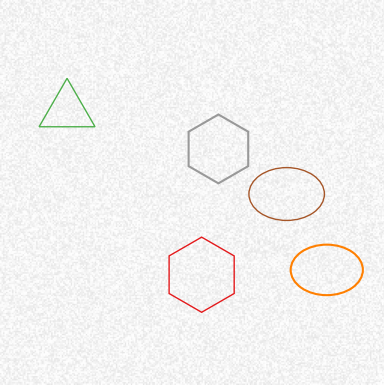[{"shape": "hexagon", "thickness": 1, "radius": 0.49, "center": [0.524, 0.286]}, {"shape": "triangle", "thickness": 1, "radius": 0.42, "center": [0.174, 0.713]}, {"shape": "oval", "thickness": 1.5, "radius": 0.47, "center": [0.849, 0.299]}, {"shape": "oval", "thickness": 1, "radius": 0.49, "center": [0.745, 0.496]}, {"shape": "hexagon", "thickness": 1.5, "radius": 0.45, "center": [0.567, 0.613]}]